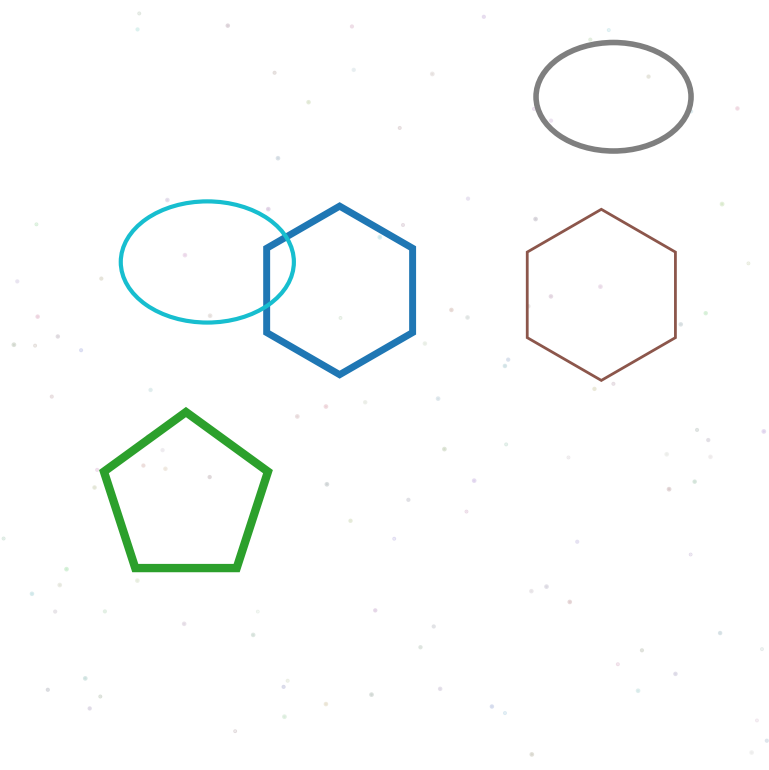[{"shape": "hexagon", "thickness": 2.5, "radius": 0.55, "center": [0.441, 0.623]}, {"shape": "pentagon", "thickness": 3, "radius": 0.56, "center": [0.242, 0.353]}, {"shape": "hexagon", "thickness": 1, "radius": 0.56, "center": [0.781, 0.617]}, {"shape": "oval", "thickness": 2, "radius": 0.5, "center": [0.797, 0.874]}, {"shape": "oval", "thickness": 1.5, "radius": 0.56, "center": [0.269, 0.66]}]